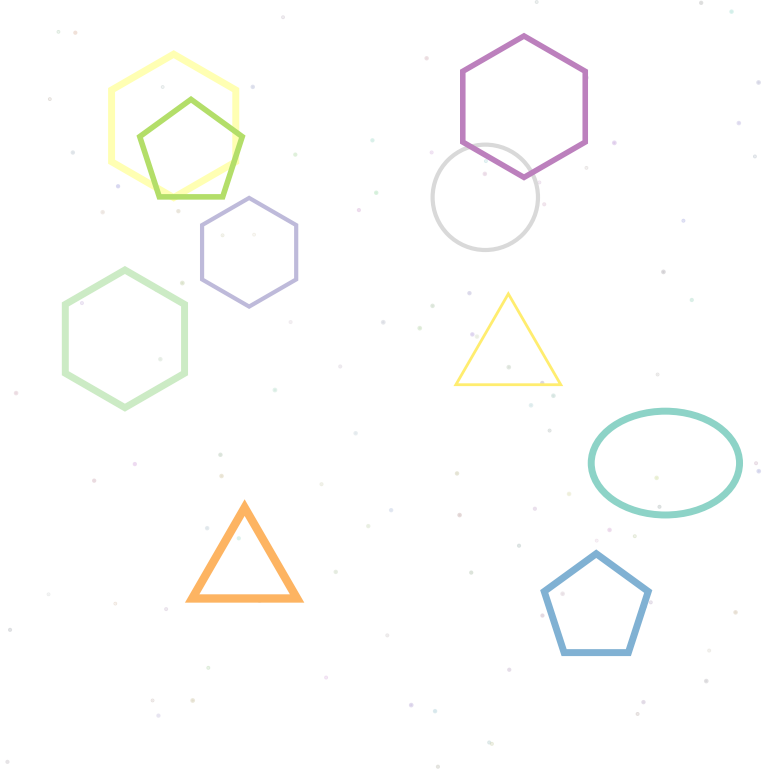[{"shape": "oval", "thickness": 2.5, "radius": 0.48, "center": [0.864, 0.399]}, {"shape": "hexagon", "thickness": 2.5, "radius": 0.47, "center": [0.226, 0.837]}, {"shape": "hexagon", "thickness": 1.5, "radius": 0.35, "center": [0.324, 0.672]}, {"shape": "pentagon", "thickness": 2.5, "radius": 0.36, "center": [0.774, 0.21]}, {"shape": "triangle", "thickness": 3, "radius": 0.39, "center": [0.318, 0.262]}, {"shape": "pentagon", "thickness": 2, "radius": 0.35, "center": [0.248, 0.801]}, {"shape": "circle", "thickness": 1.5, "radius": 0.34, "center": [0.63, 0.744]}, {"shape": "hexagon", "thickness": 2, "radius": 0.46, "center": [0.681, 0.861]}, {"shape": "hexagon", "thickness": 2.5, "radius": 0.45, "center": [0.162, 0.56]}, {"shape": "triangle", "thickness": 1, "radius": 0.39, "center": [0.66, 0.54]}]